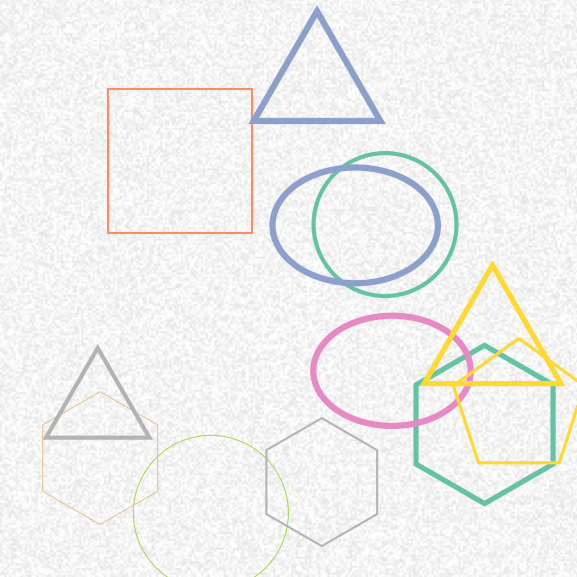[{"shape": "circle", "thickness": 2, "radius": 0.62, "center": [0.667, 0.61]}, {"shape": "hexagon", "thickness": 2.5, "radius": 0.68, "center": [0.839, 0.264]}, {"shape": "square", "thickness": 1, "radius": 0.62, "center": [0.311, 0.72]}, {"shape": "triangle", "thickness": 3, "radius": 0.63, "center": [0.549, 0.853]}, {"shape": "oval", "thickness": 3, "radius": 0.72, "center": [0.615, 0.609]}, {"shape": "oval", "thickness": 3, "radius": 0.68, "center": [0.679, 0.357]}, {"shape": "circle", "thickness": 0.5, "radius": 0.67, "center": [0.365, 0.111]}, {"shape": "pentagon", "thickness": 1.5, "radius": 0.6, "center": [0.898, 0.294]}, {"shape": "triangle", "thickness": 2.5, "radius": 0.68, "center": [0.853, 0.403]}, {"shape": "hexagon", "thickness": 0.5, "radius": 0.57, "center": [0.173, 0.206]}, {"shape": "hexagon", "thickness": 1, "radius": 0.55, "center": [0.557, 0.164]}, {"shape": "triangle", "thickness": 2, "radius": 0.52, "center": [0.169, 0.293]}]